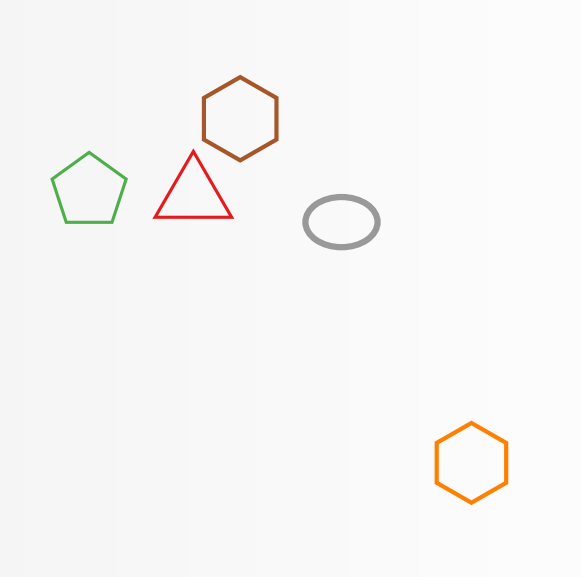[{"shape": "triangle", "thickness": 1.5, "radius": 0.38, "center": [0.333, 0.661]}, {"shape": "pentagon", "thickness": 1.5, "radius": 0.33, "center": [0.153, 0.668]}, {"shape": "hexagon", "thickness": 2, "radius": 0.35, "center": [0.811, 0.198]}, {"shape": "hexagon", "thickness": 2, "radius": 0.36, "center": [0.413, 0.794]}, {"shape": "oval", "thickness": 3, "radius": 0.31, "center": [0.588, 0.615]}]